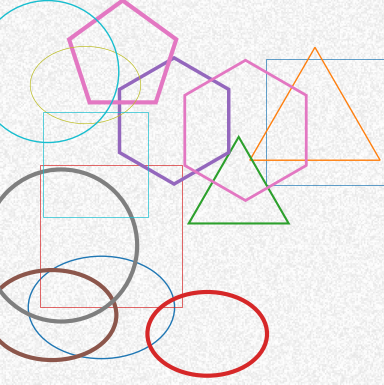[{"shape": "square", "thickness": 0.5, "radius": 0.82, "center": [0.856, 0.682]}, {"shape": "oval", "thickness": 1, "radius": 0.95, "center": [0.263, 0.201]}, {"shape": "triangle", "thickness": 1, "radius": 0.98, "center": [0.818, 0.682]}, {"shape": "triangle", "thickness": 1.5, "radius": 0.75, "center": [0.62, 0.495]}, {"shape": "oval", "thickness": 3, "radius": 0.78, "center": [0.538, 0.133]}, {"shape": "square", "thickness": 0.5, "radius": 0.92, "center": [0.288, 0.386]}, {"shape": "hexagon", "thickness": 2.5, "radius": 0.82, "center": [0.452, 0.686]}, {"shape": "oval", "thickness": 3, "radius": 0.83, "center": [0.135, 0.182]}, {"shape": "hexagon", "thickness": 2, "radius": 0.91, "center": [0.638, 0.661]}, {"shape": "pentagon", "thickness": 3, "radius": 0.73, "center": [0.319, 0.852]}, {"shape": "circle", "thickness": 3, "radius": 0.99, "center": [0.159, 0.362]}, {"shape": "oval", "thickness": 0.5, "radius": 0.72, "center": [0.222, 0.779]}, {"shape": "circle", "thickness": 1, "radius": 0.92, "center": [0.124, 0.814]}, {"shape": "square", "thickness": 0.5, "radius": 0.68, "center": [0.247, 0.572]}]